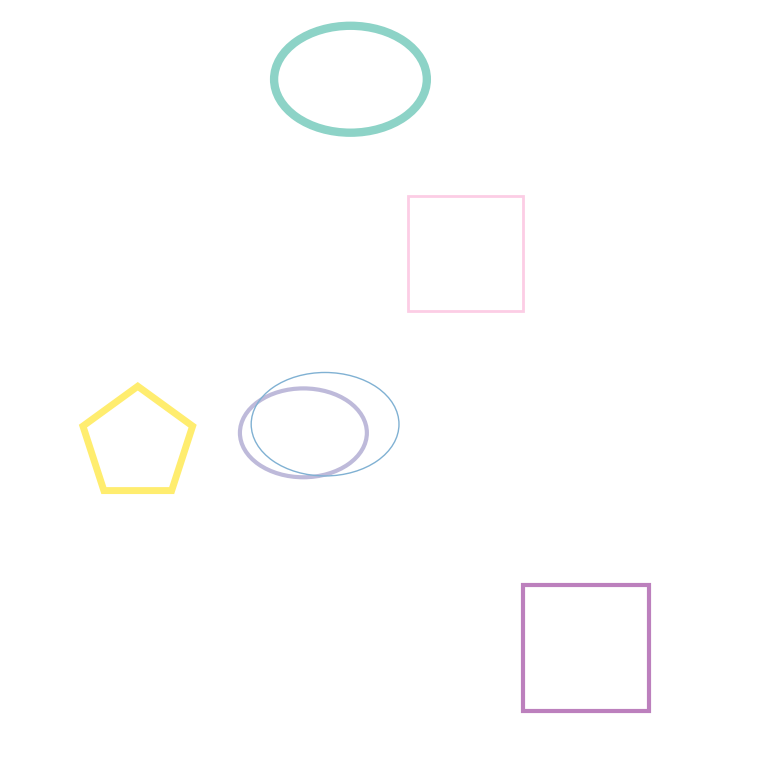[{"shape": "oval", "thickness": 3, "radius": 0.5, "center": [0.455, 0.897]}, {"shape": "oval", "thickness": 1.5, "radius": 0.41, "center": [0.394, 0.438]}, {"shape": "oval", "thickness": 0.5, "radius": 0.48, "center": [0.422, 0.449]}, {"shape": "square", "thickness": 1, "radius": 0.37, "center": [0.605, 0.671]}, {"shape": "square", "thickness": 1.5, "radius": 0.41, "center": [0.761, 0.158]}, {"shape": "pentagon", "thickness": 2.5, "radius": 0.37, "center": [0.179, 0.423]}]